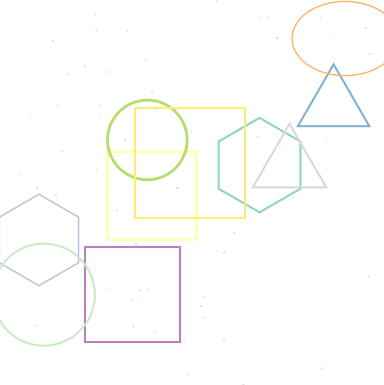[{"shape": "hexagon", "thickness": 1.5, "radius": 0.61, "center": [0.674, 0.571]}, {"shape": "square", "thickness": 2, "radius": 0.57, "center": [0.394, 0.494]}, {"shape": "hexagon", "thickness": 1, "radius": 0.59, "center": [0.101, 0.377]}, {"shape": "triangle", "thickness": 1.5, "radius": 0.54, "center": [0.867, 0.726]}, {"shape": "oval", "thickness": 1, "radius": 0.69, "center": [0.896, 0.9]}, {"shape": "circle", "thickness": 2, "radius": 0.52, "center": [0.383, 0.637]}, {"shape": "triangle", "thickness": 1.5, "radius": 0.55, "center": [0.752, 0.568]}, {"shape": "square", "thickness": 1.5, "radius": 0.62, "center": [0.343, 0.235]}, {"shape": "circle", "thickness": 1.5, "radius": 0.66, "center": [0.114, 0.235]}, {"shape": "square", "thickness": 1.5, "radius": 0.71, "center": [0.494, 0.576]}]